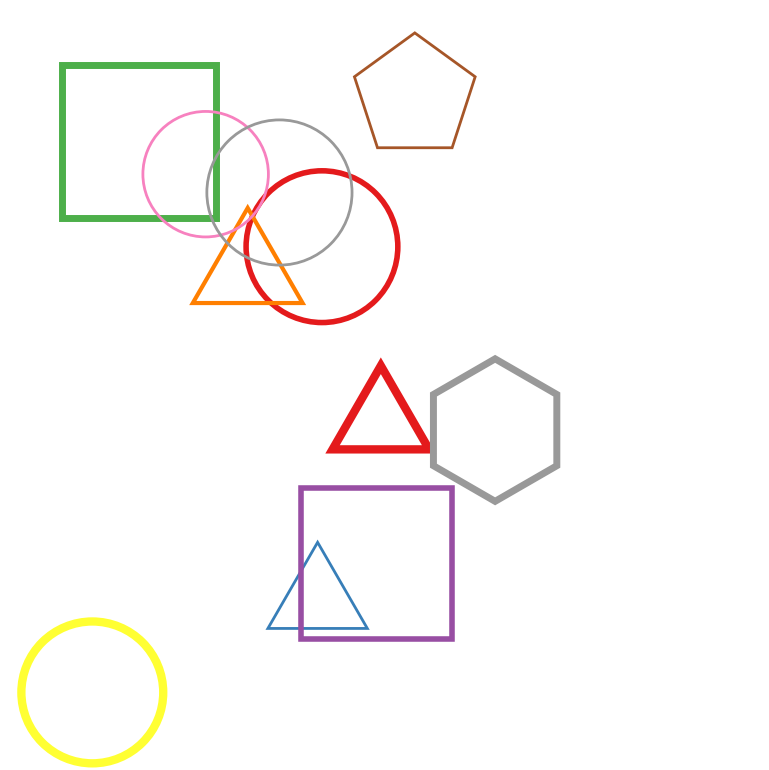[{"shape": "circle", "thickness": 2, "radius": 0.49, "center": [0.418, 0.68]}, {"shape": "triangle", "thickness": 3, "radius": 0.36, "center": [0.495, 0.453]}, {"shape": "triangle", "thickness": 1, "radius": 0.37, "center": [0.412, 0.221]}, {"shape": "square", "thickness": 2.5, "radius": 0.5, "center": [0.181, 0.816]}, {"shape": "square", "thickness": 2, "radius": 0.49, "center": [0.489, 0.268]}, {"shape": "triangle", "thickness": 1.5, "radius": 0.41, "center": [0.322, 0.648]}, {"shape": "circle", "thickness": 3, "radius": 0.46, "center": [0.12, 0.101]}, {"shape": "pentagon", "thickness": 1, "radius": 0.41, "center": [0.539, 0.875]}, {"shape": "circle", "thickness": 1, "radius": 0.41, "center": [0.267, 0.774]}, {"shape": "hexagon", "thickness": 2.5, "radius": 0.46, "center": [0.643, 0.441]}, {"shape": "circle", "thickness": 1, "radius": 0.47, "center": [0.363, 0.75]}]